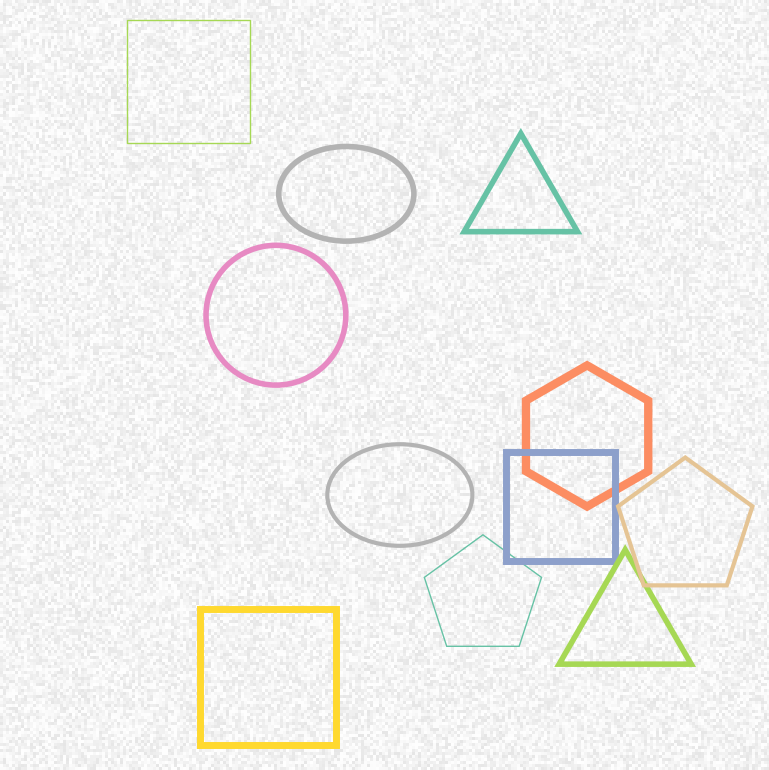[{"shape": "pentagon", "thickness": 0.5, "radius": 0.4, "center": [0.627, 0.225]}, {"shape": "triangle", "thickness": 2, "radius": 0.42, "center": [0.676, 0.742]}, {"shape": "hexagon", "thickness": 3, "radius": 0.46, "center": [0.762, 0.434]}, {"shape": "square", "thickness": 2.5, "radius": 0.36, "center": [0.728, 0.342]}, {"shape": "circle", "thickness": 2, "radius": 0.45, "center": [0.358, 0.591]}, {"shape": "square", "thickness": 0.5, "radius": 0.4, "center": [0.245, 0.895]}, {"shape": "triangle", "thickness": 2, "radius": 0.5, "center": [0.812, 0.187]}, {"shape": "square", "thickness": 2.5, "radius": 0.44, "center": [0.348, 0.12]}, {"shape": "pentagon", "thickness": 1.5, "radius": 0.46, "center": [0.89, 0.314]}, {"shape": "oval", "thickness": 2, "radius": 0.44, "center": [0.45, 0.748]}, {"shape": "oval", "thickness": 1.5, "radius": 0.47, "center": [0.519, 0.357]}]